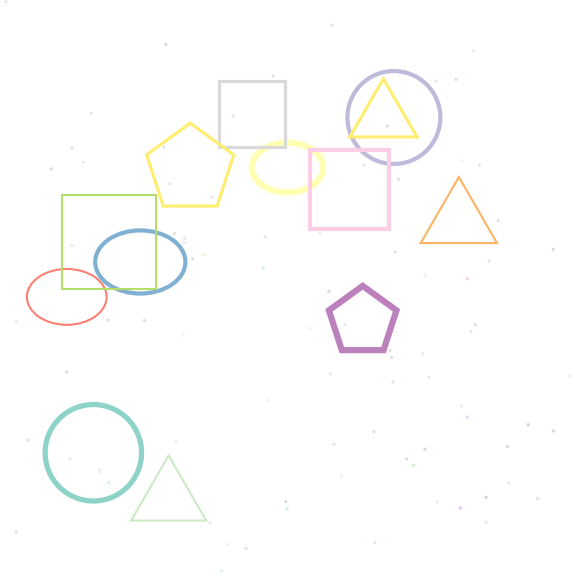[{"shape": "circle", "thickness": 2.5, "radius": 0.42, "center": [0.162, 0.215]}, {"shape": "oval", "thickness": 3, "radius": 0.31, "center": [0.498, 0.709]}, {"shape": "circle", "thickness": 2, "radius": 0.4, "center": [0.682, 0.796]}, {"shape": "oval", "thickness": 1, "radius": 0.35, "center": [0.116, 0.485]}, {"shape": "oval", "thickness": 2, "radius": 0.39, "center": [0.243, 0.545]}, {"shape": "triangle", "thickness": 1, "radius": 0.38, "center": [0.795, 0.616]}, {"shape": "square", "thickness": 1, "radius": 0.41, "center": [0.188, 0.581]}, {"shape": "square", "thickness": 2, "radius": 0.34, "center": [0.605, 0.67]}, {"shape": "square", "thickness": 1.5, "radius": 0.29, "center": [0.437, 0.802]}, {"shape": "pentagon", "thickness": 3, "radius": 0.31, "center": [0.628, 0.443]}, {"shape": "triangle", "thickness": 1, "radius": 0.38, "center": [0.292, 0.135]}, {"shape": "pentagon", "thickness": 1.5, "radius": 0.4, "center": [0.329, 0.707]}, {"shape": "triangle", "thickness": 1.5, "radius": 0.34, "center": [0.664, 0.796]}]